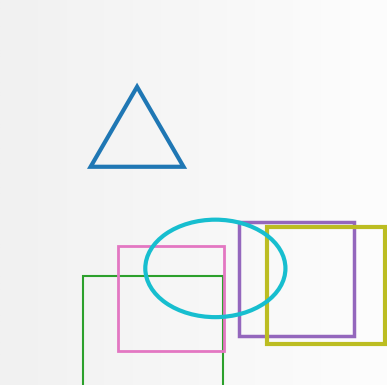[{"shape": "triangle", "thickness": 3, "radius": 0.69, "center": [0.354, 0.636]}, {"shape": "square", "thickness": 1.5, "radius": 0.9, "center": [0.394, 0.103]}, {"shape": "square", "thickness": 2.5, "radius": 0.74, "center": [0.765, 0.275]}, {"shape": "square", "thickness": 2, "radius": 0.68, "center": [0.441, 0.224]}, {"shape": "square", "thickness": 3, "radius": 0.76, "center": [0.841, 0.258]}, {"shape": "oval", "thickness": 3, "radius": 0.9, "center": [0.556, 0.303]}]